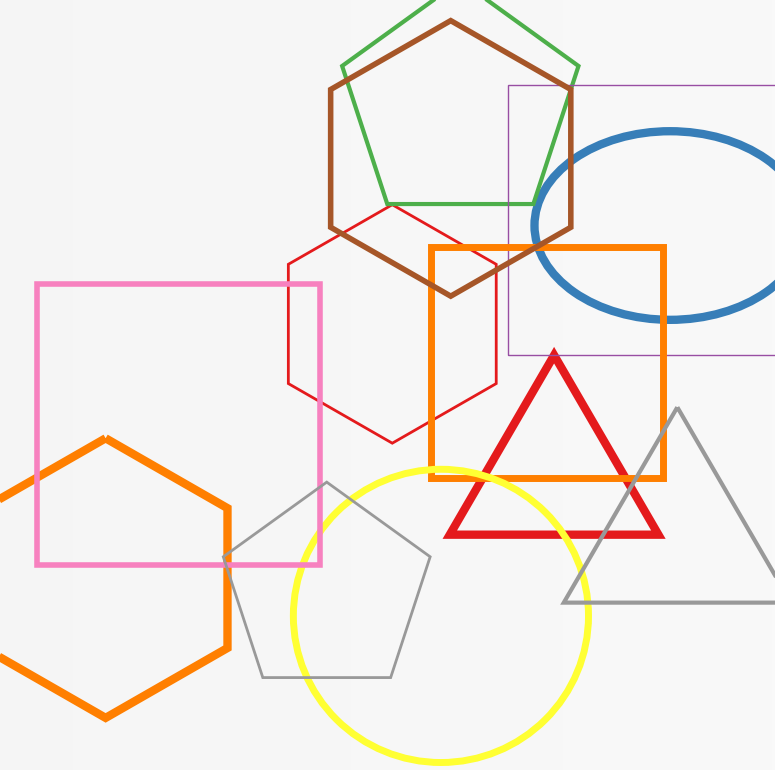[{"shape": "triangle", "thickness": 3, "radius": 0.78, "center": [0.715, 0.383]}, {"shape": "hexagon", "thickness": 1, "radius": 0.77, "center": [0.506, 0.579]}, {"shape": "oval", "thickness": 3, "radius": 0.87, "center": [0.865, 0.707]}, {"shape": "pentagon", "thickness": 1.5, "radius": 0.8, "center": [0.594, 0.865]}, {"shape": "square", "thickness": 0.5, "radius": 0.88, "center": [0.831, 0.715]}, {"shape": "hexagon", "thickness": 3, "radius": 0.91, "center": [0.136, 0.249]}, {"shape": "square", "thickness": 2.5, "radius": 0.75, "center": [0.706, 0.529]}, {"shape": "circle", "thickness": 2.5, "radius": 0.95, "center": [0.569, 0.2]}, {"shape": "hexagon", "thickness": 2, "radius": 0.89, "center": [0.582, 0.794]}, {"shape": "square", "thickness": 2, "radius": 0.91, "center": [0.23, 0.449]}, {"shape": "pentagon", "thickness": 1, "radius": 0.7, "center": [0.422, 0.234]}, {"shape": "triangle", "thickness": 1.5, "radius": 0.85, "center": [0.874, 0.302]}]